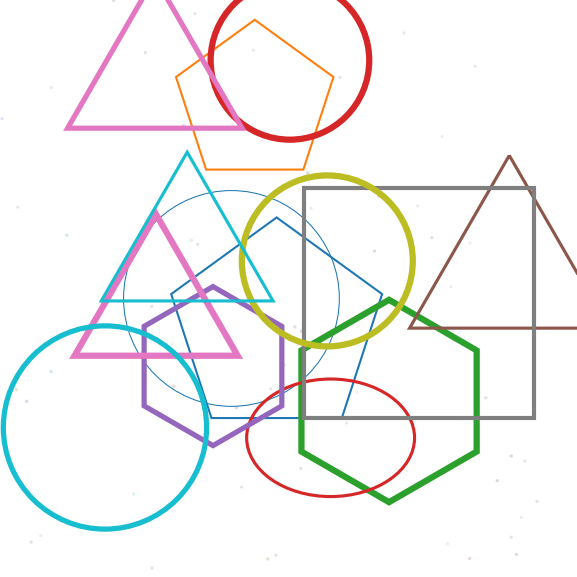[{"shape": "circle", "thickness": 0.5, "radius": 0.93, "center": [0.401, 0.482]}, {"shape": "pentagon", "thickness": 1, "radius": 0.96, "center": [0.479, 0.431]}, {"shape": "pentagon", "thickness": 1, "radius": 0.72, "center": [0.441, 0.821]}, {"shape": "hexagon", "thickness": 3, "radius": 0.88, "center": [0.674, 0.305]}, {"shape": "oval", "thickness": 1.5, "radius": 0.73, "center": [0.572, 0.241]}, {"shape": "circle", "thickness": 3, "radius": 0.69, "center": [0.502, 0.895]}, {"shape": "hexagon", "thickness": 2.5, "radius": 0.69, "center": [0.369, 0.365]}, {"shape": "triangle", "thickness": 1.5, "radius": 1.0, "center": [0.882, 0.531]}, {"shape": "triangle", "thickness": 2.5, "radius": 0.87, "center": [0.268, 0.864]}, {"shape": "triangle", "thickness": 3, "radius": 0.82, "center": [0.27, 0.465]}, {"shape": "square", "thickness": 2, "radius": 1.0, "center": [0.725, 0.475]}, {"shape": "circle", "thickness": 3, "radius": 0.74, "center": [0.567, 0.547]}, {"shape": "circle", "thickness": 2.5, "radius": 0.88, "center": [0.182, 0.259]}, {"shape": "triangle", "thickness": 1.5, "radius": 0.86, "center": [0.324, 0.564]}]